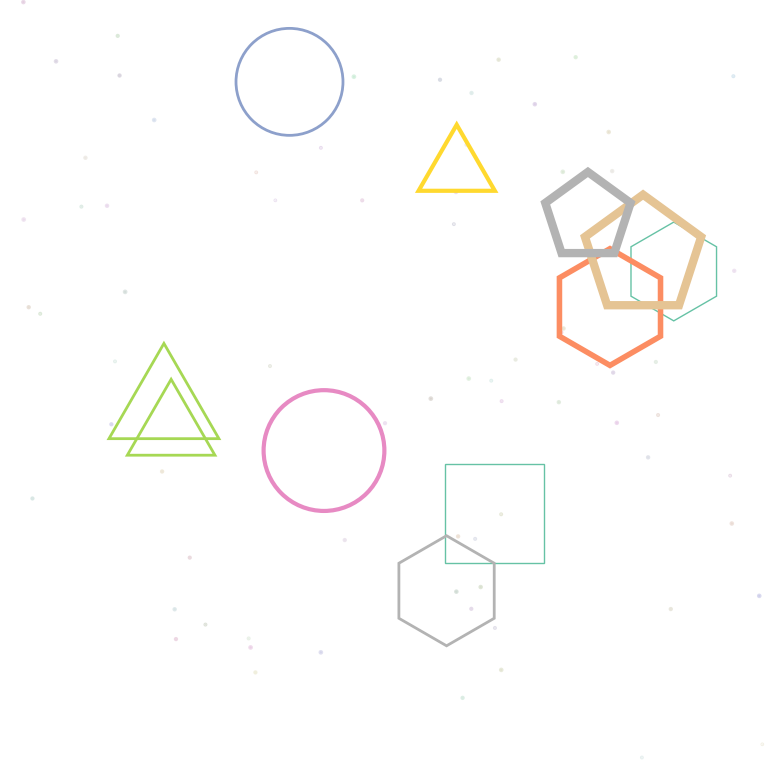[{"shape": "hexagon", "thickness": 0.5, "radius": 0.32, "center": [0.875, 0.647]}, {"shape": "square", "thickness": 0.5, "radius": 0.32, "center": [0.642, 0.333]}, {"shape": "hexagon", "thickness": 2, "radius": 0.38, "center": [0.792, 0.601]}, {"shape": "circle", "thickness": 1, "radius": 0.35, "center": [0.376, 0.894]}, {"shape": "circle", "thickness": 1.5, "radius": 0.39, "center": [0.421, 0.415]}, {"shape": "triangle", "thickness": 1, "radius": 0.41, "center": [0.213, 0.472]}, {"shape": "triangle", "thickness": 1, "radius": 0.33, "center": [0.222, 0.442]}, {"shape": "triangle", "thickness": 1.5, "radius": 0.29, "center": [0.593, 0.781]}, {"shape": "pentagon", "thickness": 3, "radius": 0.4, "center": [0.835, 0.668]}, {"shape": "hexagon", "thickness": 1, "radius": 0.36, "center": [0.58, 0.233]}, {"shape": "pentagon", "thickness": 3, "radius": 0.29, "center": [0.764, 0.718]}]